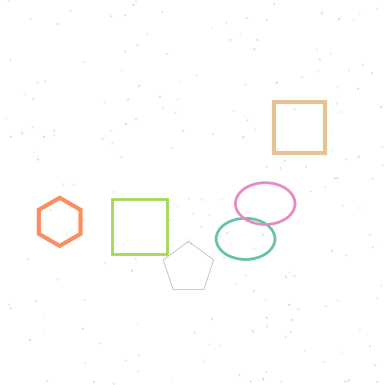[{"shape": "oval", "thickness": 2, "radius": 0.38, "center": [0.638, 0.38]}, {"shape": "hexagon", "thickness": 3, "radius": 0.31, "center": [0.155, 0.424]}, {"shape": "oval", "thickness": 2, "radius": 0.39, "center": [0.689, 0.471]}, {"shape": "square", "thickness": 2, "radius": 0.36, "center": [0.361, 0.411]}, {"shape": "square", "thickness": 3, "radius": 0.33, "center": [0.779, 0.669]}, {"shape": "pentagon", "thickness": 0.5, "radius": 0.34, "center": [0.49, 0.304]}]